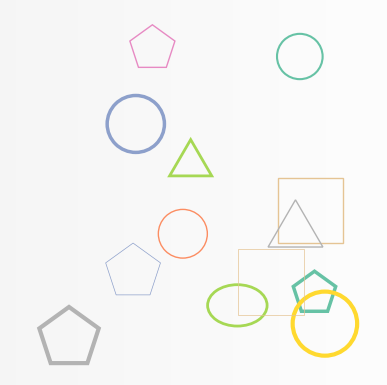[{"shape": "circle", "thickness": 1.5, "radius": 0.29, "center": [0.774, 0.853]}, {"shape": "pentagon", "thickness": 2.5, "radius": 0.29, "center": [0.812, 0.238]}, {"shape": "circle", "thickness": 1, "radius": 0.32, "center": [0.472, 0.393]}, {"shape": "pentagon", "thickness": 0.5, "radius": 0.37, "center": [0.343, 0.294]}, {"shape": "circle", "thickness": 2.5, "radius": 0.37, "center": [0.35, 0.678]}, {"shape": "pentagon", "thickness": 1, "radius": 0.31, "center": [0.393, 0.874]}, {"shape": "oval", "thickness": 2, "radius": 0.38, "center": [0.613, 0.207]}, {"shape": "triangle", "thickness": 2, "radius": 0.31, "center": [0.492, 0.575]}, {"shape": "circle", "thickness": 3, "radius": 0.42, "center": [0.838, 0.159]}, {"shape": "square", "thickness": 1, "radius": 0.42, "center": [0.802, 0.454]}, {"shape": "square", "thickness": 0.5, "radius": 0.42, "center": [0.699, 0.268]}, {"shape": "triangle", "thickness": 1, "radius": 0.41, "center": [0.763, 0.399]}, {"shape": "pentagon", "thickness": 3, "radius": 0.4, "center": [0.178, 0.122]}]